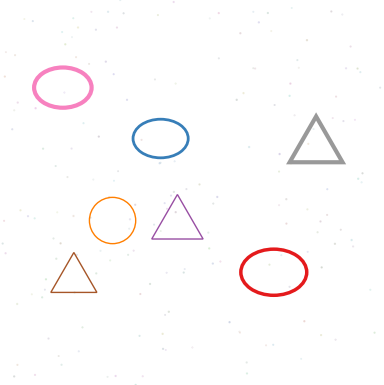[{"shape": "oval", "thickness": 2.5, "radius": 0.43, "center": [0.711, 0.293]}, {"shape": "oval", "thickness": 2, "radius": 0.36, "center": [0.417, 0.64]}, {"shape": "triangle", "thickness": 1, "radius": 0.39, "center": [0.461, 0.418]}, {"shape": "circle", "thickness": 1, "radius": 0.3, "center": [0.292, 0.427]}, {"shape": "triangle", "thickness": 1, "radius": 0.35, "center": [0.192, 0.275]}, {"shape": "oval", "thickness": 3, "radius": 0.37, "center": [0.163, 0.772]}, {"shape": "triangle", "thickness": 3, "radius": 0.4, "center": [0.821, 0.618]}]